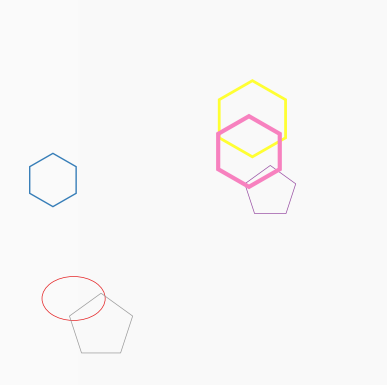[{"shape": "oval", "thickness": 0.5, "radius": 0.41, "center": [0.19, 0.225]}, {"shape": "hexagon", "thickness": 1, "radius": 0.35, "center": [0.137, 0.532]}, {"shape": "pentagon", "thickness": 0.5, "radius": 0.35, "center": [0.698, 0.501]}, {"shape": "hexagon", "thickness": 2, "radius": 0.49, "center": [0.651, 0.692]}, {"shape": "hexagon", "thickness": 3, "radius": 0.46, "center": [0.643, 0.606]}, {"shape": "pentagon", "thickness": 0.5, "radius": 0.43, "center": [0.261, 0.153]}]